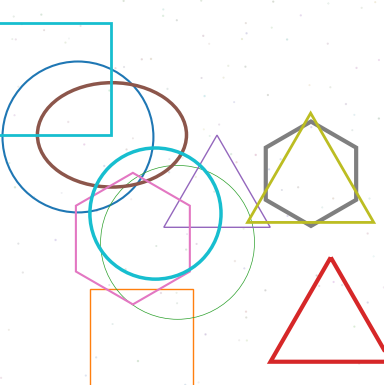[{"shape": "circle", "thickness": 1.5, "radius": 0.98, "center": [0.202, 0.644]}, {"shape": "square", "thickness": 1, "radius": 0.67, "center": [0.368, 0.114]}, {"shape": "circle", "thickness": 0.5, "radius": 1.0, "center": [0.461, 0.371]}, {"shape": "triangle", "thickness": 3, "radius": 0.9, "center": [0.859, 0.151]}, {"shape": "triangle", "thickness": 1, "radius": 0.8, "center": [0.564, 0.489]}, {"shape": "oval", "thickness": 2.5, "radius": 0.97, "center": [0.291, 0.65]}, {"shape": "hexagon", "thickness": 1.5, "radius": 0.85, "center": [0.345, 0.38]}, {"shape": "hexagon", "thickness": 3, "radius": 0.68, "center": [0.808, 0.549]}, {"shape": "triangle", "thickness": 2, "radius": 0.95, "center": [0.807, 0.517]}, {"shape": "circle", "thickness": 2.5, "radius": 0.85, "center": [0.404, 0.445]}, {"shape": "square", "thickness": 2, "radius": 0.73, "center": [0.142, 0.796]}]